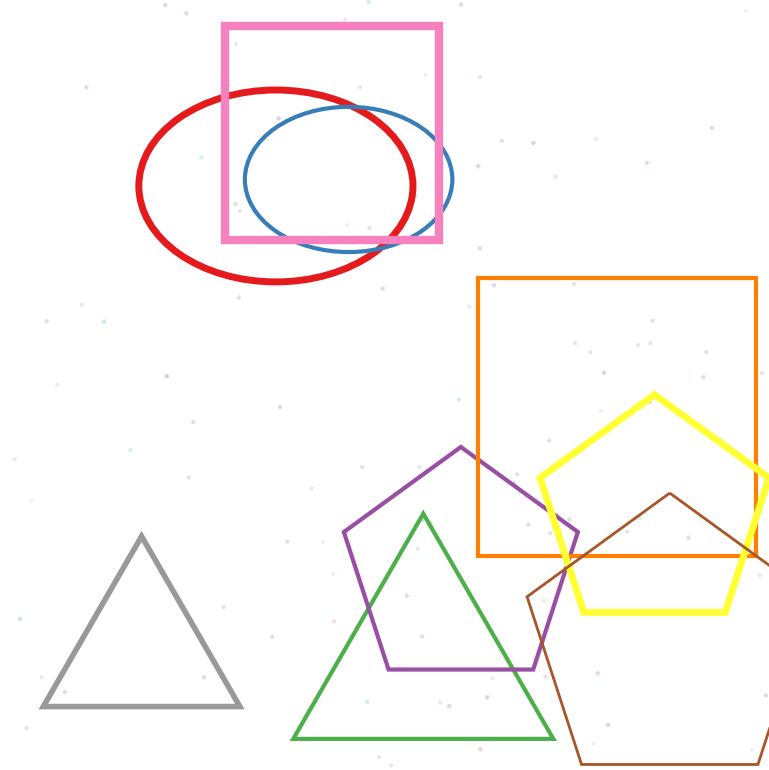[{"shape": "oval", "thickness": 2.5, "radius": 0.89, "center": [0.358, 0.759]}, {"shape": "oval", "thickness": 1.5, "radius": 0.67, "center": [0.453, 0.767]}, {"shape": "triangle", "thickness": 1.5, "radius": 0.97, "center": [0.55, 0.138]}, {"shape": "pentagon", "thickness": 1.5, "radius": 0.8, "center": [0.599, 0.26]}, {"shape": "square", "thickness": 1.5, "radius": 0.9, "center": [0.801, 0.459]}, {"shape": "pentagon", "thickness": 2.5, "radius": 0.78, "center": [0.85, 0.331]}, {"shape": "pentagon", "thickness": 1, "radius": 0.97, "center": [0.87, 0.165]}, {"shape": "square", "thickness": 3, "radius": 0.7, "center": [0.431, 0.827]}, {"shape": "triangle", "thickness": 2, "radius": 0.74, "center": [0.184, 0.156]}]